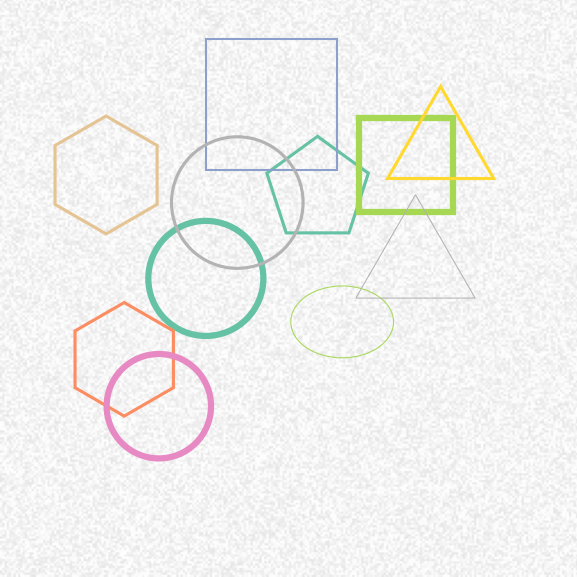[{"shape": "pentagon", "thickness": 1.5, "radius": 0.46, "center": [0.55, 0.671]}, {"shape": "circle", "thickness": 3, "radius": 0.5, "center": [0.356, 0.517]}, {"shape": "hexagon", "thickness": 1.5, "radius": 0.49, "center": [0.215, 0.377]}, {"shape": "square", "thickness": 1, "radius": 0.57, "center": [0.469, 0.818]}, {"shape": "circle", "thickness": 3, "radius": 0.45, "center": [0.275, 0.296]}, {"shape": "square", "thickness": 3, "radius": 0.41, "center": [0.703, 0.713]}, {"shape": "oval", "thickness": 0.5, "radius": 0.44, "center": [0.592, 0.442]}, {"shape": "triangle", "thickness": 1.5, "radius": 0.53, "center": [0.763, 0.743]}, {"shape": "hexagon", "thickness": 1.5, "radius": 0.51, "center": [0.184, 0.696]}, {"shape": "circle", "thickness": 1.5, "radius": 0.57, "center": [0.411, 0.648]}, {"shape": "triangle", "thickness": 0.5, "radius": 0.6, "center": [0.719, 0.543]}]